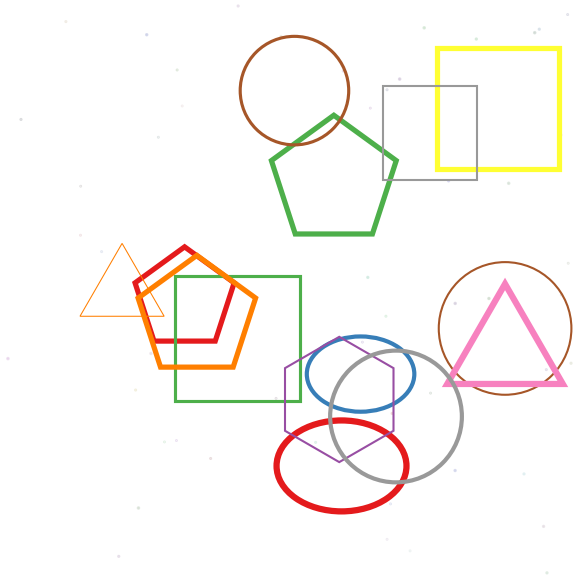[{"shape": "oval", "thickness": 3, "radius": 0.56, "center": [0.591, 0.192]}, {"shape": "pentagon", "thickness": 2.5, "radius": 0.45, "center": [0.32, 0.481]}, {"shape": "oval", "thickness": 2, "radius": 0.47, "center": [0.624, 0.351]}, {"shape": "square", "thickness": 1.5, "radius": 0.54, "center": [0.412, 0.413]}, {"shape": "pentagon", "thickness": 2.5, "radius": 0.57, "center": [0.578, 0.686]}, {"shape": "hexagon", "thickness": 1, "radius": 0.54, "center": [0.587, 0.307]}, {"shape": "triangle", "thickness": 0.5, "radius": 0.42, "center": [0.211, 0.494]}, {"shape": "pentagon", "thickness": 2.5, "radius": 0.53, "center": [0.341, 0.45]}, {"shape": "square", "thickness": 2.5, "radius": 0.53, "center": [0.862, 0.811]}, {"shape": "circle", "thickness": 1.5, "radius": 0.47, "center": [0.51, 0.842]}, {"shape": "circle", "thickness": 1, "radius": 0.57, "center": [0.875, 0.43]}, {"shape": "triangle", "thickness": 3, "radius": 0.58, "center": [0.875, 0.392]}, {"shape": "square", "thickness": 1, "radius": 0.41, "center": [0.744, 0.768]}, {"shape": "circle", "thickness": 2, "radius": 0.57, "center": [0.686, 0.278]}]